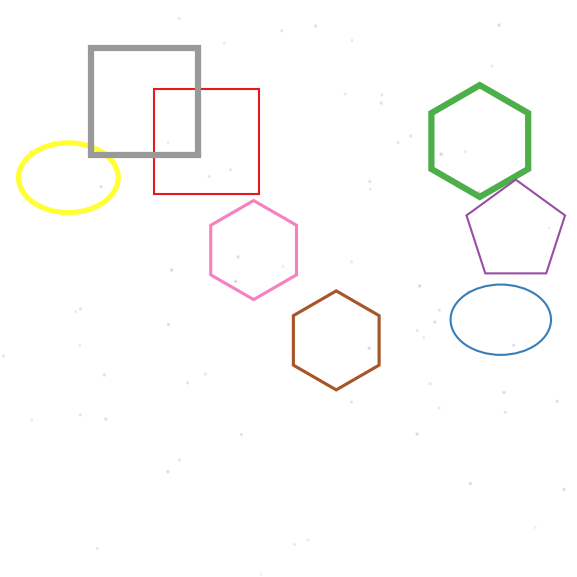[{"shape": "square", "thickness": 1, "radius": 0.45, "center": [0.358, 0.754]}, {"shape": "oval", "thickness": 1, "radius": 0.43, "center": [0.867, 0.446]}, {"shape": "hexagon", "thickness": 3, "radius": 0.48, "center": [0.831, 0.755]}, {"shape": "pentagon", "thickness": 1, "radius": 0.45, "center": [0.893, 0.598]}, {"shape": "oval", "thickness": 2.5, "radius": 0.43, "center": [0.118, 0.691]}, {"shape": "hexagon", "thickness": 1.5, "radius": 0.43, "center": [0.582, 0.41]}, {"shape": "hexagon", "thickness": 1.5, "radius": 0.43, "center": [0.439, 0.566]}, {"shape": "square", "thickness": 3, "radius": 0.46, "center": [0.25, 0.823]}]